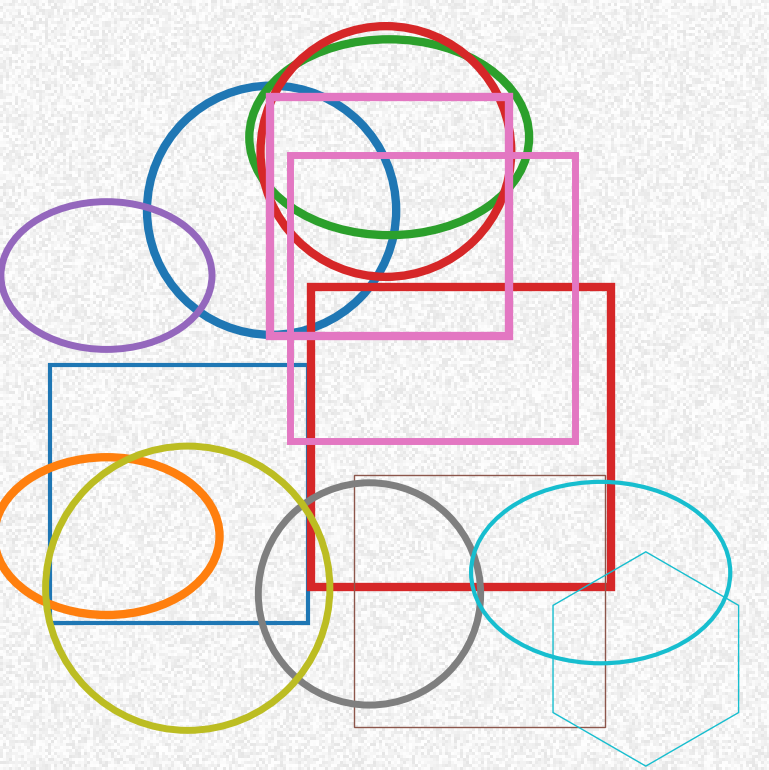[{"shape": "square", "thickness": 1.5, "radius": 0.84, "center": [0.232, 0.359]}, {"shape": "circle", "thickness": 3, "radius": 0.81, "center": [0.353, 0.727]}, {"shape": "oval", "thickness": 3, "radius": 0.73, "center": [0.139, 0.304]}, {"shape": "oval", "thickness": 3, "radius": 0.91, "center": [0.505, 0.822]}, {"shape": "square", "thickness": 3, "radius": 0.98, "center": [0.599, 0.432]}, {"shape": "circle", "thickness": 3, "radius": 0.81, "center": [0.501, 0.803]}, {"shape": "oval", "thickness": 2.5, "radius": 0.69, "center": [0.138, 0.642]}, {"shape": "square", "thickness": 0.5, "radius": 0.82, "center": [0.623, 0.219]}, {"shape": "square", "thickness": 2.5, "radius": 0.93, "center": [0.562, 0.613]}, {"shape": "square", "thickness": 3, "radius": 0.78, "center": [0.505, 0.719]}, {"shape": "circle", "thickness": 2.5, "radius": 0.72, "center": [0.48, 0.229]}, {"shape": "circle", "thickness": 2.5, "radius": 0.92, "center": [0.244, 0.236]}, {"shape": "hexagon", "thickness": 0.5, "radius": 0.7, "center": [0.839, 0.144]}, {"shape": "oval", "thickness": 1.5, "radius": 0.84, "center": [0.78, 0.256]}]